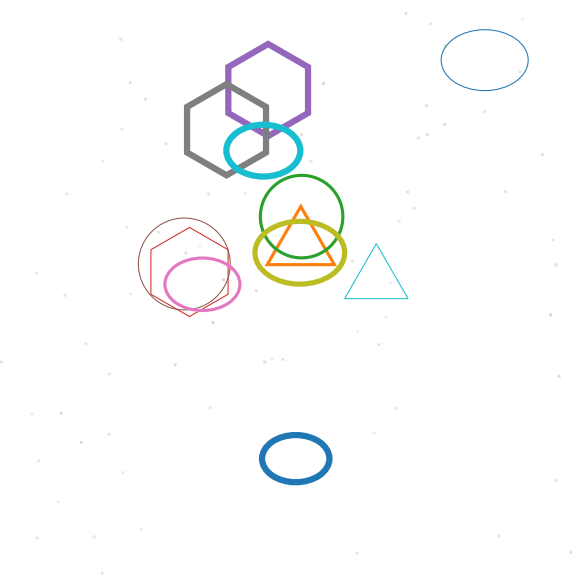[{"shape": "oval", "thickness": 0.5, "radius": 0.38, "center": [0.839, 0.895]}, {"shape": "oval", "thickness": 3, "radius": 0.29, "center": [0.512, 0.205]}, {"shape": "triangle", "thickness": 1.5, "radius": 0.34, "center": [0.521, 0.574]}, {"shape": "circle", "thickness": 1.5, "radius": 0.36, "center": [0.522, 0.624]}, {"shape": "hexagon", "thickness": 0.5, "radius": 0.39, "center": [0.328, 0.528]}, {"shape": "hexagon", "thickness": 3, "radius": 0.4, "center": [0.464, 0.843]}, {"shape": "circle", "thickness": 0.5, "radius": 0.4, "center": [0.319, 0.542]}, {"shape": "oval", "thickness": 1.5, "radius": 0.32, "center": [0.35, 0.507]}, {"shape": "hexagon", "thickness": 3, "radius": 0.39, "center": [0.392, 0.775]}, {"shape": "oval", "thickness": 2.5, "radius": 0.39, "center": [0.519, 0.561]}, {"shape": "oval", "thickness": 3, "radius": 0.32, "center": [0.456, 0.738]}, {"shape": "triangle", "thickness": 0.5, "radius": 0.32, "center": [0.652, 0.514]}]